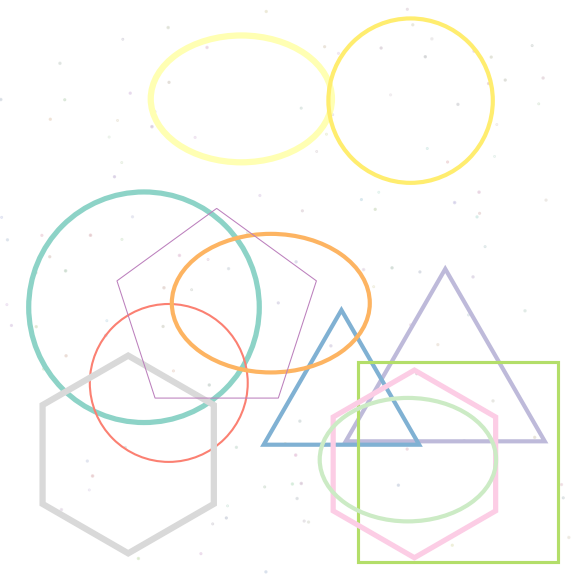[{"shape": "circle", "thickness": 2.5, "radius": 1.0, "center": [0.249, 0.467]}, {"shape": "oval", "thickness": 3, "radius": 0.78, "center": [0.418, 0.828]}, {"shape": "triangle", "thickness": 2, "radius": 0.99, "center": [0.771, 0.334]}, {"shape": "circle", "thickness": 1, "radius": 0.68, "center": [0.292, 0.336]}, {"shape": "triangle", "thickness": 2, "radius": 0.78, "center": [0.591, 0.307]}, {"shape": "oval", "thickness": 2, "radius": 0.86, "center": [0.469, 0.474]}, {"shape": "square", "thickness": 1.5, "radius": 0.87, "center": [0.793, 0.199]}, {"shape": "hexagon", "thickness": 2.5, "radius": 0.81, "center": [0.718, 0.196]}, {"shape": "hexagon", "thickness": 3, "radius": 0.86, "center": [0.222, 0.212]}, {"shape": "pentagon", "thickness": 0.5, "radius": 0.91, "center": [0.375, 0.457]}, {"shape": "oval", "thickness": 2, "radius": 0.76, "center": [0.706, 0.203]}, {"shape": "circle", "thickness": 2, "radius": 0.71, "center": [0.711, 0.825]}]